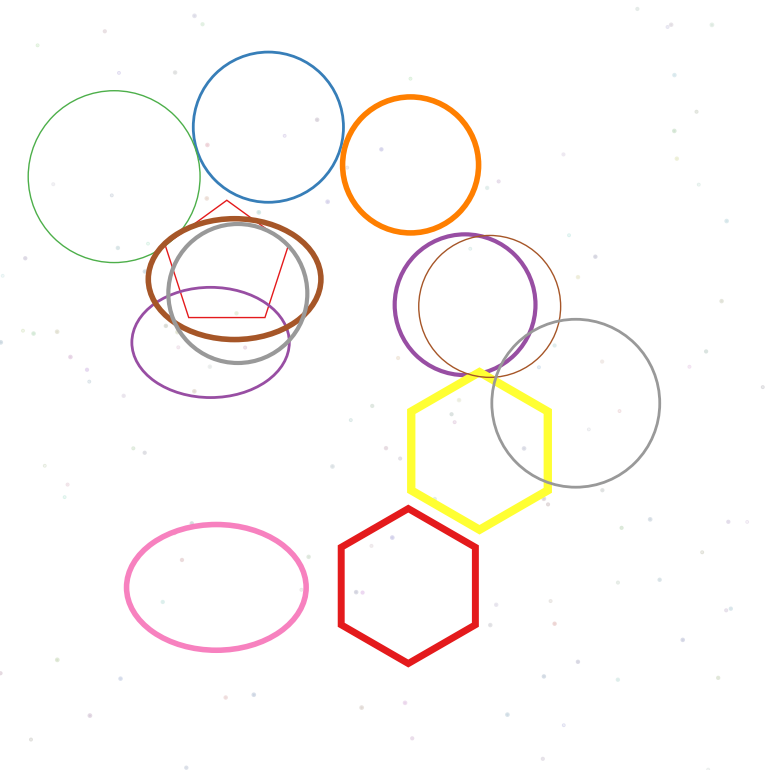[{"shape": "hexagon", "thickness": 2.5, "radius": 0.5, "center": [0.53, 0.239]}, {"shape": "pentagon", "thickness": 0.5, "radius": 0.42, "center": [0.295, 0.656]}, {"shape": "circle", "thickness": 1, "radius": 0.49, "center": [0.349, 0.835]}, {"shape": "circle", "thickness": 0.5, "radius": 0.56, "center": [0.148, 0.771]}, {"shape": "circle", "thickness": 1.5, "radius": 0.46, "center": [0.604, 0.604]}, {"shape": "oval", "thickness": 1, "radius": 0.51, "center": [0.273, 0.555]}, {"shape": "circle", "thickness": 2, "radius": 0.44, "center": [0.533, 0.786]}, {"shape": "hexagon", "thickness": 3, "radius": 0.51, "center": [0.623, 0.414]}, {"shape": "circle", "thickness": 0.5, "radius": 0.46, "center": [0.636, 0.602]}, {"shape": "oval", "thickness": 2, "radius": 0.56, "center": [0.305, 0.637]}, {"shape": "oval", "thickness": 2, "radius": 0.58, "center": [0.281, 0.237]}, {"shape": "circle", "thickness": 1, "radius": 0.55, "center": [0.748, 0.476]}, {"shape": "circle", "thickness": 1.5, "radius": 0.45, "center": [0.309, 0.619]}]